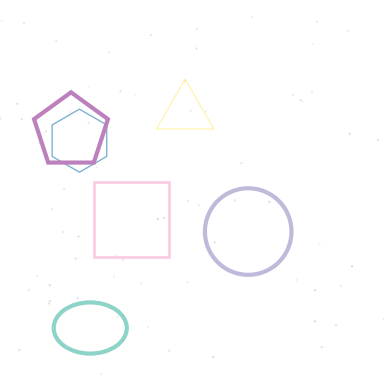[{"shape": "oval", "thickness": 3, "radius": 0.47, "center": [0.234, 0.148]}, {"shape": "circle", "thickness": 3, "radius": 0.56, "center": [0.645, 0.399]}, {"shape": "hexagon", "thickness": 1, "radius": 0.41, "center": [0.206, 0.635]}, {"shape": "square", "thickness": 2, "radius": 0.49, "center": [0.341, 0.429]}, {"shape": "pentagon", "thickness": 3, "radius": 0.5, "center": [0.184, 0.659]}, {"shape": "triangle", "thickness": 0.5, "radius": 0.43, "center": [0.481, 0.708]}]